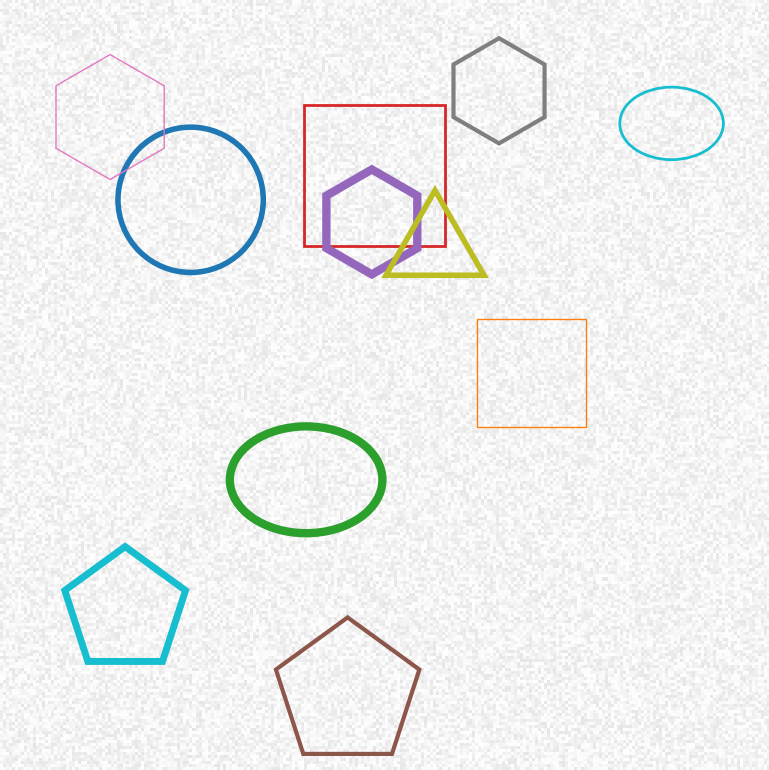[{"shape": "circle", "thickness": 2, "radius": 0.47, "center": [0.248, 0.741]}, {"shape": "square", "thickness": 0.5, "radius": 0.35, "center": [0.69, 0.516]}, {"shape": "oval", "thickness": 3, "radius": 0.5, "center": [0.398, 0.377]}, {"shape": "square", "thickness": 1, "radius": 0.46, "center": [0.486, 0.773]}, {"shape": "hexagon", "thickness": 3, "radius": 0.34, "center": [0.483, 0.712]}, {"shape": "pentagon", "thickness": 1.5, "radius": 0.49, "center": [0.451, 0.1]}, {"shape": "hexagon", "thickness": 0.5, "radius": 0.41, "center": [0.143, 0.848]}, {"shape": "hexagon", "thickness": 1.5, "radius": 0.34, "center": [0.648, 0.882]}, {"shape": "triangle", "thickness": 2, "radius": 0.37, "center": [0.565, 0.679]}, {"shape": "pentagon", "thickness": 2.5, "radius": 0.41, "center": [0.163, 0.208]}, {"shape": "oval", "thickness": 1, "radius": 0.34, "center": [0.872, 0.84]}]